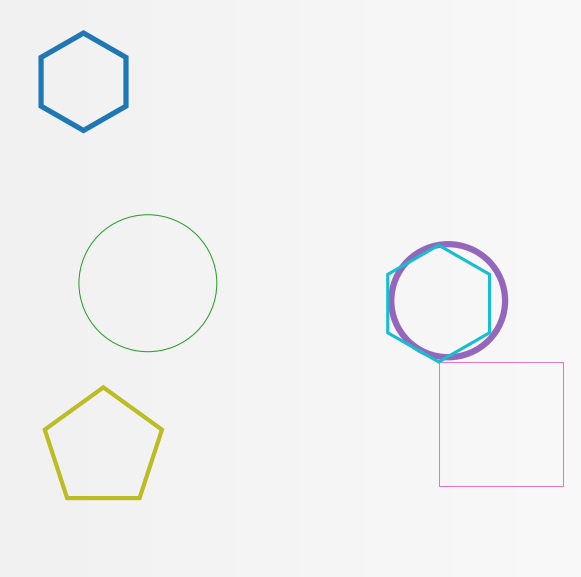[{"shape": "hexagon", "thickness": 2.5, "radius": 0.42, "center": [0.144, 0.858]}, {"shape": "circle", "thickness": 0.5, "radius": 0.59, "center": [0.254, 0.509]}, {"shape": "circle", "thickness": 3, "radius": 0.49, "center": [0.771, 0.478]}, {"shape": "square", "thickness": 0.5, "radius": 0.54, "center": [0.862, 0.265]}, {"shape": "pentagon", "thickness": 2, "radius": 0.53, "center": [0.178, 0.222]}, {"shape": "hexagon", "thickness": 1.5, "radius": 0.51, "center": [0.755, 0.473]}]